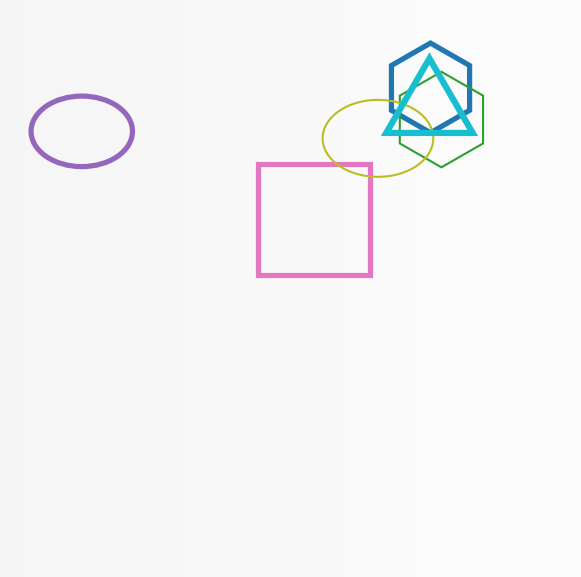[{"shape": "hexagon", "thickness": 2.5, "radius": 0.39, "center": [0.741, 0.847]}, {"shape": "hexagon", "thickness": 1, "radius": 0.41, "center": [0.759, 0.792]}, {"shape": "oval", "thickness": 2.5, "radius": 0.44, "center": [0.141, 0.772]}, {"shape": "square", "thickness": 2.5, "radius": 0.48, "center": [0.54, 0.619]}, {"shape": "oval", "thickness": 1, "radius": 0.48, "center": [0.65, 0.76]}, {"shape": "triangle", "thickness": 3, "radius": 0.43, "center": [0.739, 0.812]}]